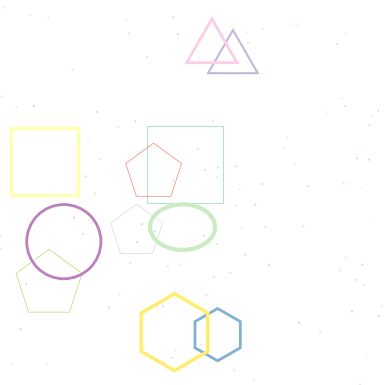[{"shape": "square", "thickness": 0.5, "radius": 0.49, "center": [0.481, 0.573]}, {"shape": "square", "thickness": 2.5, "radius": 0.44, "center": [0.115, 0.581]}, {"shape": "triangle", "thickness": 1.5, "radius": 0.37, "center": [0.605, 0.847]}, {"shape": "pentagon", "thickness": 0.5, "radius": 0.38, "center": [0.399, 0.552]}, {"shape": "hexagon", "thickness": 2, "radius": 0.34, "center": [0.565, 0.131]}, {"shape": "pentagon", "thickness": 0.5, "radius": 0.45, "center": [0.128, 0.262]}, {"shape": "triangle", "thickness": 2, "radius": 0.38, "center": [0.55, 0.875]}, {"shape": "pentagon", "thickness": 0.5, "radius": 0.35, "center": [0.355, 0.399]}, {"shape": "circle", "thickness": 2, "radius": 0.48, "center": [0.166, 0.372]}, {"shape": "oval", "thickness": 3, "radius": 0.42, "center": [0.474, 0.41]}, {"shape": "hexagon", "thickness": 2.5, "radius": 0.5, "center": [0.453, 0.137]}]